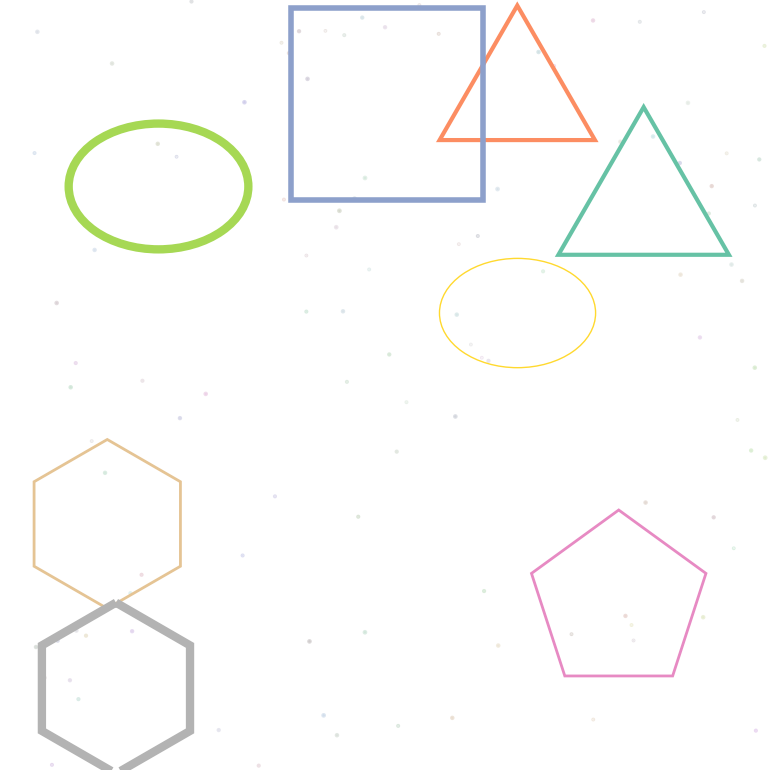[{"shape": "triangle", "thickness": 1.5, "radius": 0.64, "center": [0.836, 0.733]}, {"shape": "triangle", "thickness": 1.5, "radius": 0.58, "center": [0.672, 0.876]}, {"shape": "square", "thickness": 2, "radius": 0.62, "center": [0.503, 0.865]}, {"shape": "pentagon", "thickness": 1, "radius": 0.6, "center": [0.804, 0.219]}, {"shape": "oval", "thickness": 3, "radius": 0.58, "center": [0.206, 0.758]}, {"shape": "oval", "thickness": 0.5, "radius": 0.51, "center": [0.672, 0.593]}, {"shape": "hexagon", "thickness": 1, "radius": 0.55, "center": [0.139, 0.319]}, {"shape": "hexagon", "thickness": 3, "radius": 0.56, "center": [0.151, 0.106]}]